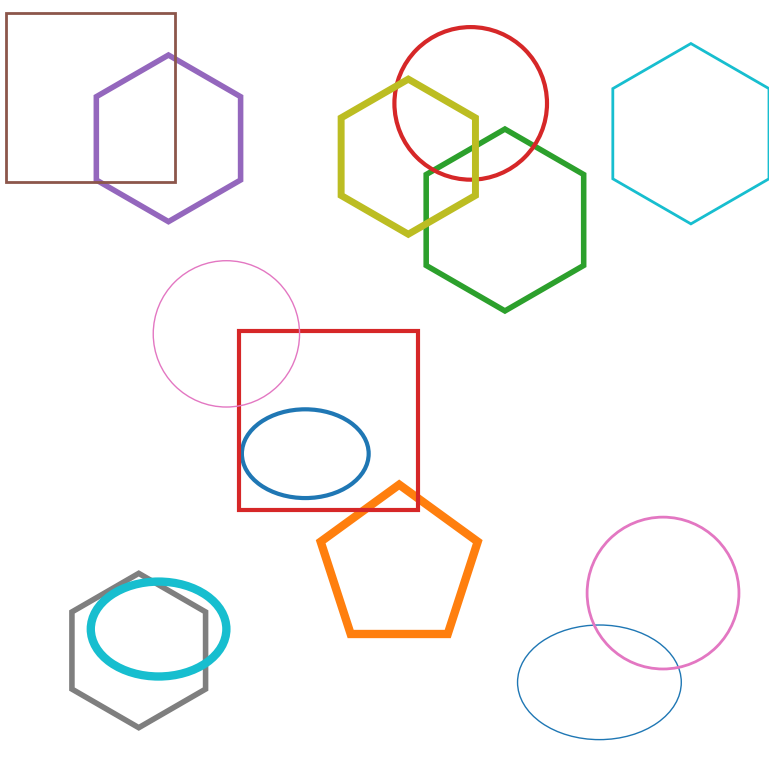[{"shape": "oval", "thickness": 0.5, "radius": 0.53, "center": [0.778, 0.114]}, {"shape": "oval", "thickness": 1.5, "radius": 0.41, "center": [0.396, 0.411]}, {"shape": "pentagon", "thickness": 3, "radius": 0.54, "center": [0.518, 0.263]}, {"shape": "hexagon", "thickness": 2, "radius": 0.59, "center": [0.656, 0.714]}, {"shape": "square", "thickness": 1.5, "radius": 0.58, "center": [0.426, 0.454]}, {"shape": "circle", "thickness": 1.5, "radius": 0.5, "center": [0.611, 0.866]}, {"shape": "hexagon", "thickness": 2, "radius": 0.54, "center": [0.219, 0.82]}, {"shape": "square", "thickness": 1, "radius": 0.55, "center": [0.117, 0.874]}, {"shape": "circle", "thickness": 1, "radius": 0.49, "center": [0.861, 0.23]}, {"shape": "circle", "thickness": 0.5, "radius": 0.48, "center": [0.294, 0.566]}, {"shape": "hexagon", "thickness": 2, "radius": 0.5, "center": [0.18, 0.155]}, {"shape": "hexagon", "thickness": 2.5, "radius": 0.5, "center": [0.53, 0.797]}, {"shape": "oval", "thickness": 3, "radius": 0.44, "center": [0.206, 0.183]}, {"shape": "hexagon", "thickness": 1, "radius": 0.59, "center": [0.897, 0.826]}]